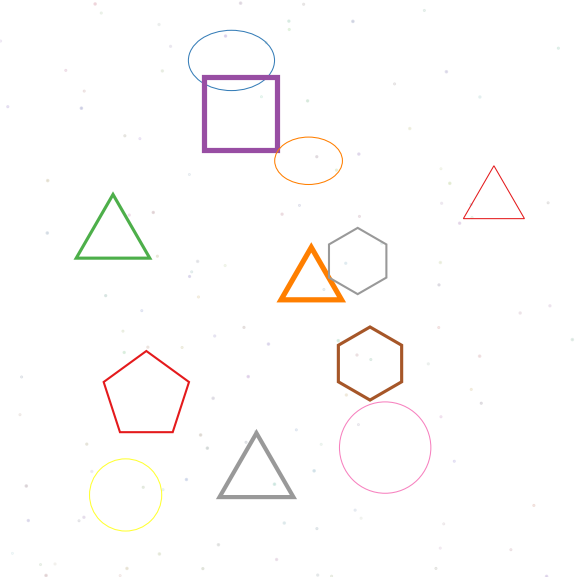[{"shape": "triangle", "thickness": 0.5, "radius": 0.31, "center": [0.855, 0.651]}, {"shape": "pentagon", "thickness": 1, "radius": 0.39, "center": [0.253, 0.314]}, {"shape": "oval", "thickness": 0.5, "radius": 0.37, "center": [0.401, 0.894]}, {"shape": "triangle", "thickness": 1.5, "radius": 0.37, "center": [0.196, 0.589]}, {"shape": "square", "thickness": 2.5, "radius": 0.32, "center": [0.416, 0.802]}, {"shape": "oval", "thickness": 0.5, "radius": 0.29, "center": [0.534, 0.721]}, {"shape": "triangle", "thickness": 2.5, "radius": 0.3, "center": [0.539, 0.51]}, {"shape": "circle", "thickness": 0.5, "radius": 0.31, "center": [0.218, 0.142]}, {"shape": "hexagon", "thickness": 1.5, "radius": 0.32, "center": [0.641, 0.37]}, {"shape": "circle", "thickness": 0.5, "radius": 0.4, "center": [0.667, 0.224]}, {"shape": "hexagon", "thickness": 1, "radius": 0.29, "center": [0.619, 0.547]}, {"shape": "triangle", "thickness": 2, "radius": 0.37, "center": [0.444, 0.175]}]